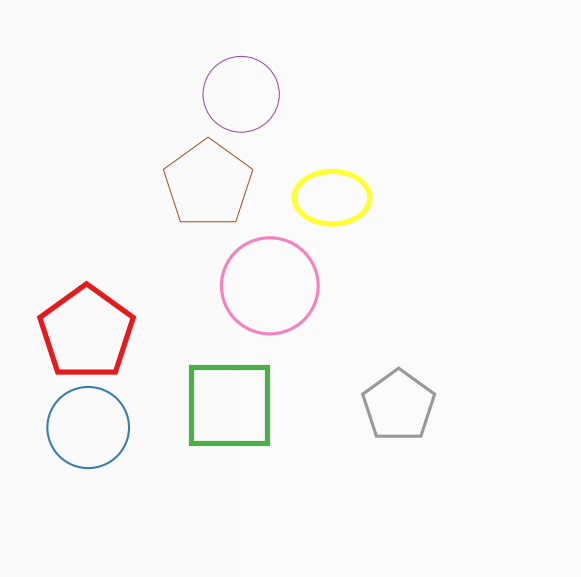[{"shape": "pentagon", "thickness": 2.5, "radius": 0.42, "center": [0.149, 0.423]}, {"shape": "circle", "thickness": 1, "radius": 0.35, "center": [0.152, 0.259]}, {"shape": "square", "thickness": 2.5, "radius": 0.33, "center": [0.394, 0.298]}, {"shape": "circle", "thickness": 0.5, "radius": 0.33, "center": [0.415, 0.836]}, {"shape": "oval", "thickness": 2.5, "radius": 0.33, "center": [0.571, 0.657]}, {"shape": "pentagon", "thickness": 0.5, "radius": 0.4, "center": [0.358, 0.681]}, {"shape": "circle", "thickness": 1.5, "radius": 0.42, "center": [0.464, 0.504]}, {"shape": "pentagon", "thickness": 1.5, "radius": 0.33, "center": [0.686, 0.296]}]